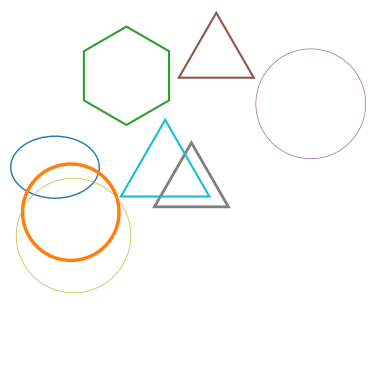[{"shape": "oval", "thickness": 1, "radius": 0.57, "center": [0.143, 0.566]}, {"shape": "circle", "thickness": 2.5, "radius": 0.63, "center": [0.184, 0.449]}, {"shape": "hexagon", "thickness": 1.5, "radius": 0.64, "center": [0.328, 0.803]}, {"shape": "circle", "thickness": 0.5, "radius": 0.71, "center": [0.807, 0.73]}, {"shape": "triangle", "thickness": 1.5, "radius": 0.56, "center": [0.562, 0.854]}, {"shape": "triangle", "thickness": 2, "radius": 0.55, "center": [0.497, 0.518]}, {"shape": "circle", "thickness": 0.5, "radius": 0.74, "center": [0.191, 0.388]}, {"shape": "triangle", "thickness": 1.5, "radius": 0.66, "center": [0.429, 0.556]}]